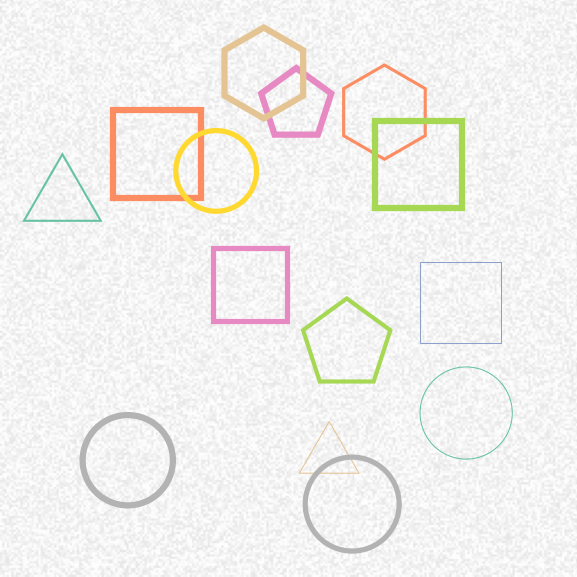[{"shape": "triangle", "thickness": 1, "radius": 0.38, "center": [0.108, 0.655]}, {"shape": "circle", "thickness": 0.5, "radius": 0.4, "center": [0.807, 0.284]}, {"shape": "square", "thickness": 3, "radius": 0.38, "center": [0.271, 0.732]}, {"shape": "hexagon", "thickness": 1.5, "radius": 0.41, "center": [0.666, 0.805]}, {"shape": "square", "thickness": 0.5, "radius": 0.35, "center": [0.798, 0.476]}, {"shape": "pentagon", "thickness": 3, "radius": 0.32, "center": [0.513, 0.818]}, {"shape": "square", "thickness": 2.5, "radius": 0.32, "center": [0.433, 0.507]}, {"shape": "square", "thickness": 3, "radius": 0.38, "center": [0.725, 0.715]}, {"shape": "pentagon", "thickness": 2, "radius": 0.4, "center": [0.6, 0.403]}, {"shape": "circle", "thickness": 2.5, "radius": 0.35, "center": [0.374, 0.703]}, {"shape": "hexagon", "thickness": 3, "radius": 0.39, "center": [0.457, 0.873]}, {"shape": "triangle", "thickness": 0.5, "radius": 0.3, "center": [0.57, 0.21]}, {"shape": "circle", "thickness": 3, "radius": 0.39, "center": [0.221, 0.202]}, {"shape": "circle", "thickness": 2.5, "radius": 0.41, "center": [0.61, 0.126]}]